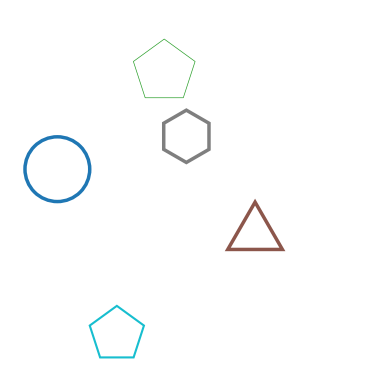[{"shape": "circle", "thickness": 2.5, "radius": 0.42, "center": [0.149, 0.561]}, {"shape": "pentagon", "thickness": 0.5, "radius": 0.42, "center": [0.427, 0.814]}, {"shape": "triangle", "thickness": 2.5, "radius": 0.41, "center": [0.663, 0.393]}, {"shape": "hexagon", "thickness": 2.5, "radius": 0.34, "center": [0.484, 0.646]}, {"shape": "pentagon", "thickness": 1.5, "radius": 0.37, "center": [0.304, 0.132]}]